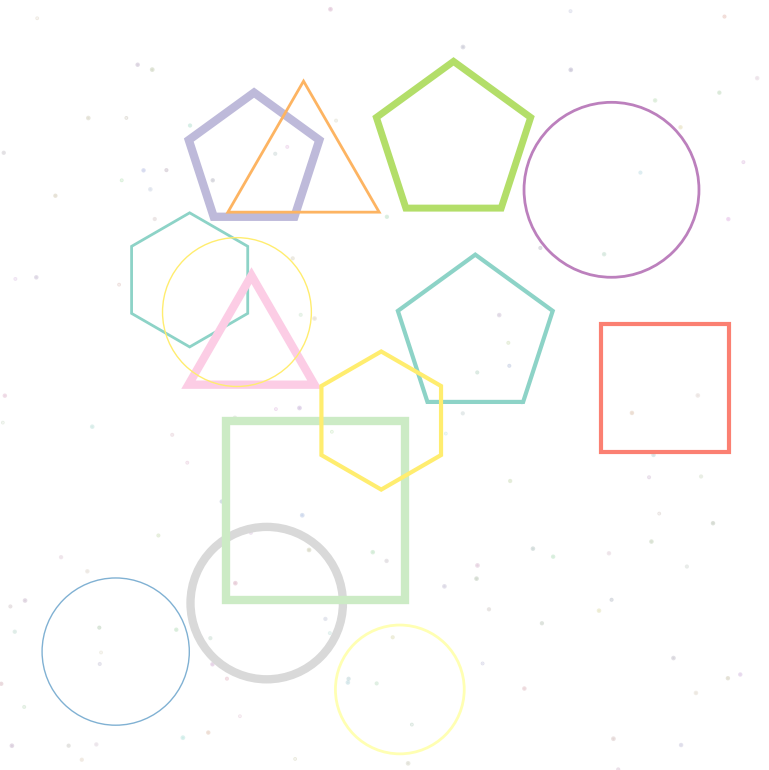[{"shape": "pentagon", "thickness": 1.5, "radius": 0.53, "center": [0.617, 0.564]}, {"shape": "hexagon", "thickness": 1, "radius": 0.44, "center": [0.246, 0.637]}, {"shape": "circle", "thickness": 1, "radius": 0.42, "center": [0.519, 0.105]}, {"shape": "pentagon", "thickness": 3, "radius": 0.45, "center": [0.33, 0.791]}, {"shape": "square", "thickness": 1.5, "radius": 0.42, "center": [0.864, 0.496]}, {"shape": "circle", "thickness": 0.5, "radius": 0.48, "center": [0.15, 0.154]}, {"shape": "triangle", "thickness": 1, "radius": 0.57, "center": [0.394, 0.781]}, {"shape": "pentagon", "thickness": 2.5, "radius": 0.53, "center": [0.589, 0.815]}, {"shape": "triangle", "thickness": 3, "radius": 0.47, "center": [0.327, 0.548]}, {"shape": "circle", "thickness": 3, "radius": 0.49, "center": [0.346, 0.217]}, {"shape": "circle", "thickness": 1, "radius": 0.57, "center": [0.794, 0.754]}, {"shape": "square", "thickness": 3, "radius": 0.58, "center": [0.41, 0.337]}, {"shape": "hexagon", "thickness": 1.5, "radius": 0.45, "center": [0.495, 0.454]}, {"shape": "circle", "thickness": 0.5, "radius": 0.48, "center": [0.308, 0.595]}]